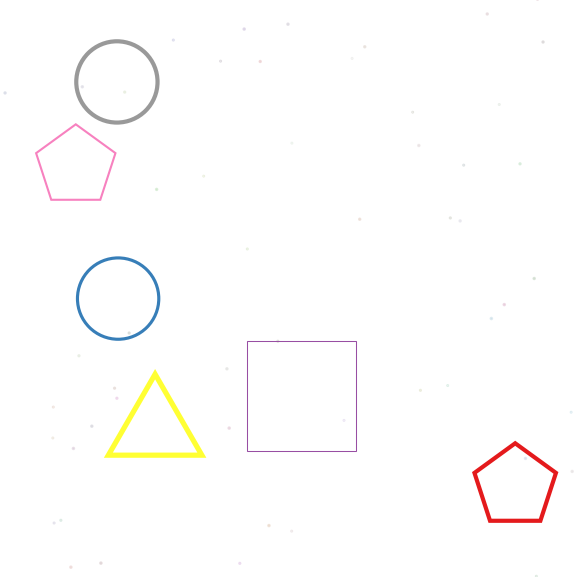[{"shape": "pentagon", "thickness": 2, "radius": 0.37, "center": [0.892, 0.157]}, {"shape": "circle", "thickness": 1.5, "radius": 0.35, "center": [0.205, 0.482]}, {"shape": "square", "thickness": 0.5, "radius": 0.47, "center": [0.522, 0.314]}, {"shape": "triangle", "thickness": 2.5, "radius": 0.47, "center": [0.269, 0.258]}, {"shape": "pentagon", "thickness": 1, "radius": 0.36, "center": [0.131, 0.712]}, {"shape": "circle", "thickness": 2, "radius": 0.35, "center": [0.202, 0.857]}]